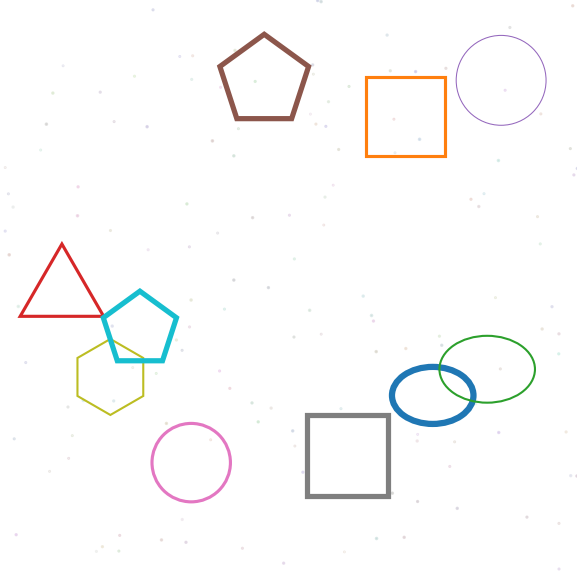[{"shape": "oval", "thickness": 3, "radius": 0.35, "center": [0.749, 0.314]}, {"shape": "square", "thickness": 1.5, "radius": 0.34, "center": [0.702, 0.798]}, {"shape": "oval", "thickness": 1, "radius": 0.41, "center": [0.844, 0.36]}, {"shape": "triangle", "thickness": 1.5, "radius": 0.42, "center": [0.107, 0.493]}, {"shape": "circle", "thickness": 0.5, "radius": 0.39, "center": [0.868, 0.86]}, {"shape": "pentagon", "thickness": 2.5, "radius": 0.4, "center": [0.458, 0.859]}, {"shape": "circle", "thickness": 1.5, "radius": 0.34, "center": [0.331, 0.198]}, {"shape": "square", "thickness": 2.5, "radius": 0.35, "center": [0.602, 0.211]}, {"shape": "hexagon", "thickness": 1, "radius": 0.33, "center": [0.191, 0.346]}, {"shape": "pentagon", "thickness": 2.5, "radius": 0.33, "center": [0.242, 0.428]}]